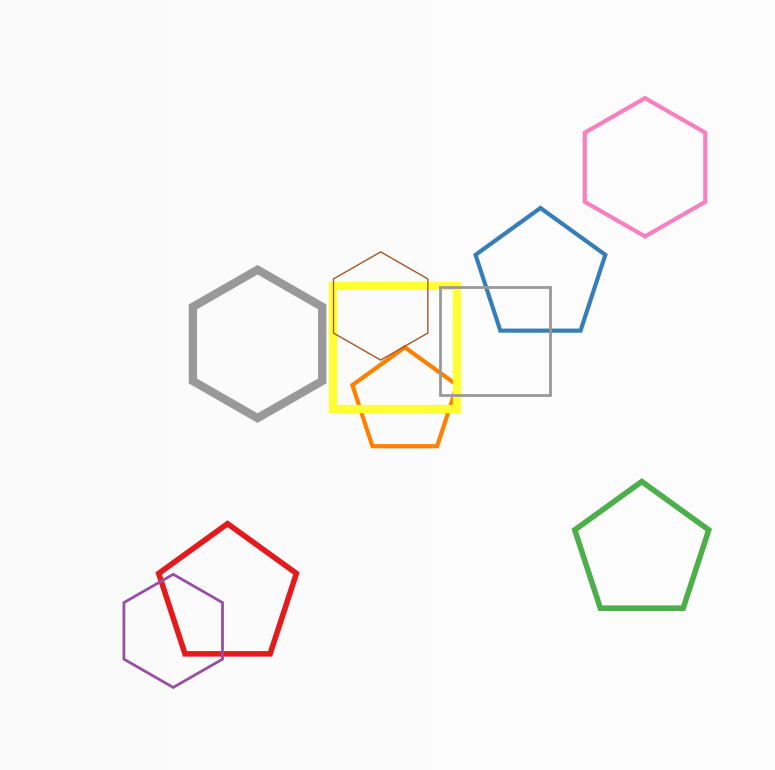[{"shape": "pentagon", "thickness": 2, "radius": 0.47, "center": [0.294, 0.226]}, {"shape": "pentagon", "thickness": 1.5, "radius": 0.44, "center": [0.697, 0.642]}, {"shape": "pentagon", "thickness": 2, "radius": 0.45, "center": [0.828, 0.284]}, {"shape": "hexagon", "thickness": 1, "radius": 0.37, "center": [0.224, 0.181]}, {"shape": "pentagon", "thickness": 1.5, "radius": 0.36, "center": [0.522, 0.478]}, {"shape": "square", "thickness": 3, "radius": 0.4, "center": [0.51, 0.549]}, {"shape": "hexagon", "thickness": 0.5, "radius": 0.35, "center": [0.491, 0.603]}, {"shape": "hexagon", "thickness": 1.5, "radius": 0.45, "center": [0.832, 0.783]}, {"shape": "hexagon", "thickness": 3, "radius": 0.48, "center": [0.332, 0.553]}, {"shape": "square", "thickness": 1, "radius": 0.35, "center": [0.639, 0.557]}]